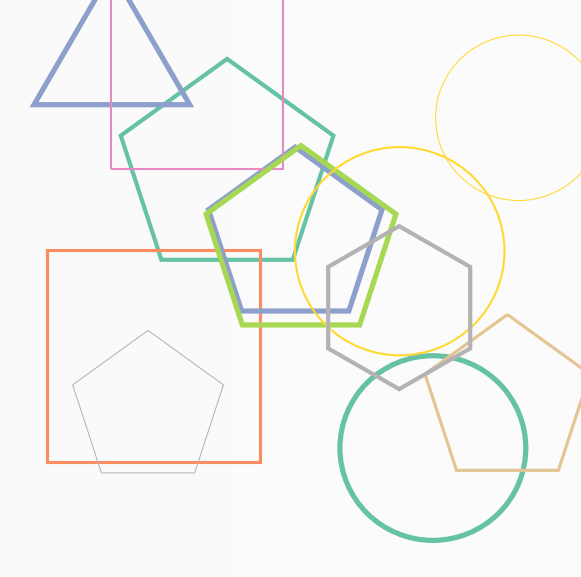[{"shape": "pentagon", "thickness": 2, "radius": 0.96, "center": [0.391, 0.705]}, {"shape": "circle", "thickness": 2.5, "radius": 0.8, "center": [0.745, 0.223]}, {"shape": "square", "thickness": 1.5, "radius": 0.91, "center": [0.264, 0.383]}, {"shape": "triangle", "thickness": 2.5, "radius": 0.77, "center": [0.192, 0.895]}, {"shape": "pentagon", "thickness": 2.5, "radius": 0.78, "center": [0.508, 0.587]}, {"shape": "square", "thickness": 1, "radius": 0.74, "center": [0.339, 0.855]}, {"shape": "pentagon", "thickness": 2.5, "radius": 0.86, "center": [0.518, 0.575]}, {"shape": "circle", "thickness": 1, "radius": 0.9, "center": [0.688, 0.564]}, {"shape": "circle", "thickness": 0.5, "radius": 0.72, "center": [0.893, 0.795]}, {"shape": "pentagon", "thickness": 1.5, "radius": 0.75, "center": [0.873, 0.305]}, {"shape": "pentagon", "thickness": 0.5, "radius": 0.68, "center": [0.255, 0.291]}, {"shape": "hexagon", "thickness": 2, "radius": 0.71, "center": [0.687, 0.466]}]